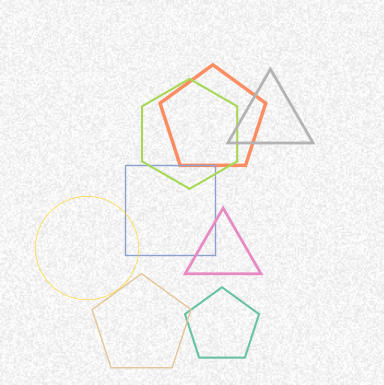[{"shape": "pentagon", "thickness": 1.5, "radius": 0.51, "center": [0.577, 0.153]}, {"shape": "pentagon", "thickness": 2.5, "radius": 0.72, "center": [0.553, 0.687]}, {"shape": "square", "thickness": 1, "radius": 0.59, "center": [0.441, 0.455]}, {"shape": "triangle", "thickness": 2, "radius": 0.57, "center": [0.579, 0.346]}, {"shape": "hexagon", "thickness": 1.5, "radius": 0.71, "center": [0.492, 0.652]}, {"shape": "circle", "thickness": 0.5, "radius": 0.67, "center": [0.226, 0.356]}, {"shape": "pentagon", "thickness": 1, "radius": 0.68, "center": [0.368, 0.154]}, {"shape": "triangle", "thickness": 2, "radius": 0.64, "center": [0.702, 0.693]}]